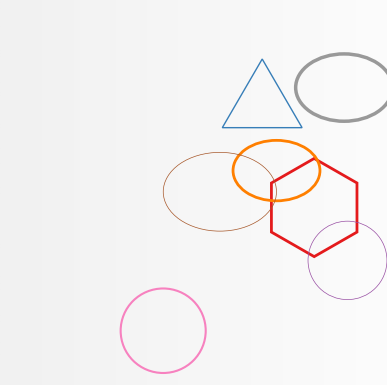[{"shape": "hexagon", "thickness": 2, "radius": 0.64, "center": [0.811, 0.461]}, {"shape": "triangle", "thickness": 1, "radius": 0.59, "center": [0.677, 0.728]}, {"shape": "circle", "thickness": 0.5, "radius": 0.51, "center": [0.897, 0.324]}, {"shape": "oval", "thickness": 2, "radius": 0.56, "center": [0.714, 0.557]}, {"shape": "oval", "thickness": 0.5, "radius": 0.73, "center": [0.567, 0.502]}, {"shape": "circle", "thickness": 1.5, "radius": 0.55, "center": [0.421, 0.141]}, {"shape": "oval", "thickness": 2.5, "radius": 0.62, "center": [0.888, 0.773]}]